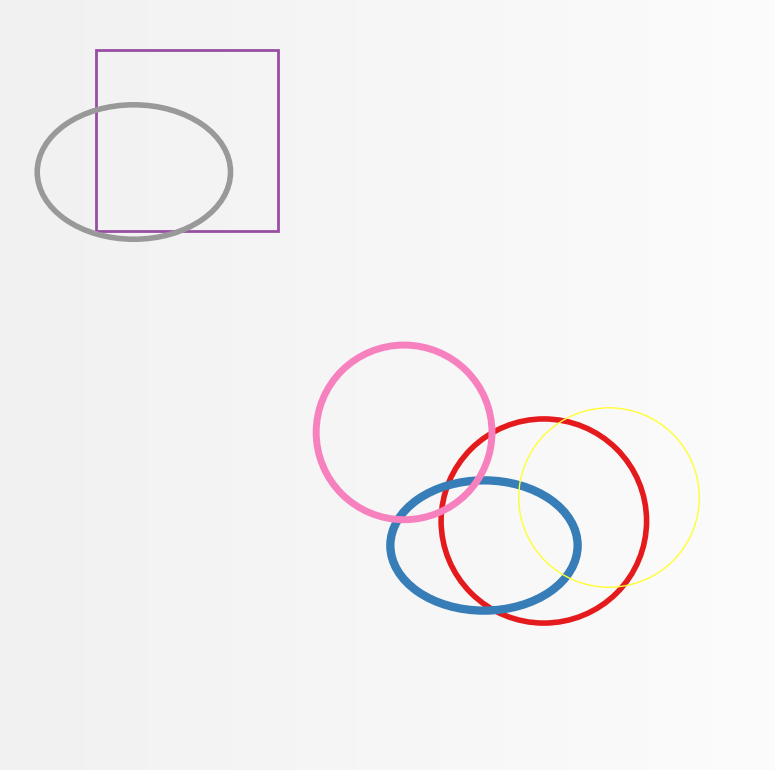[{"shape": "circle", "thickness": 2, "radius": 0.66, "center": [0.702, 0.323]}, {"shape": "oval", "thickness": 3, "radius": 0.6, "center": [0.625, 0.292]}, {"shape": "square", "thickness": 1, "radius": 0.59, "center": [0.242, 0.817]}, {"shape": "circle", "thickness": 0.5, "radius": 0.58, "center": [0.786, 0.354]}, {"shape": "circle", "thickness": 2.5, "radius": 0.57, "center": [0.521, 0.438]}, {"shape": "oval", "thickness": 2, "radius": 0.62, "center": [0.173, 0.777]}]